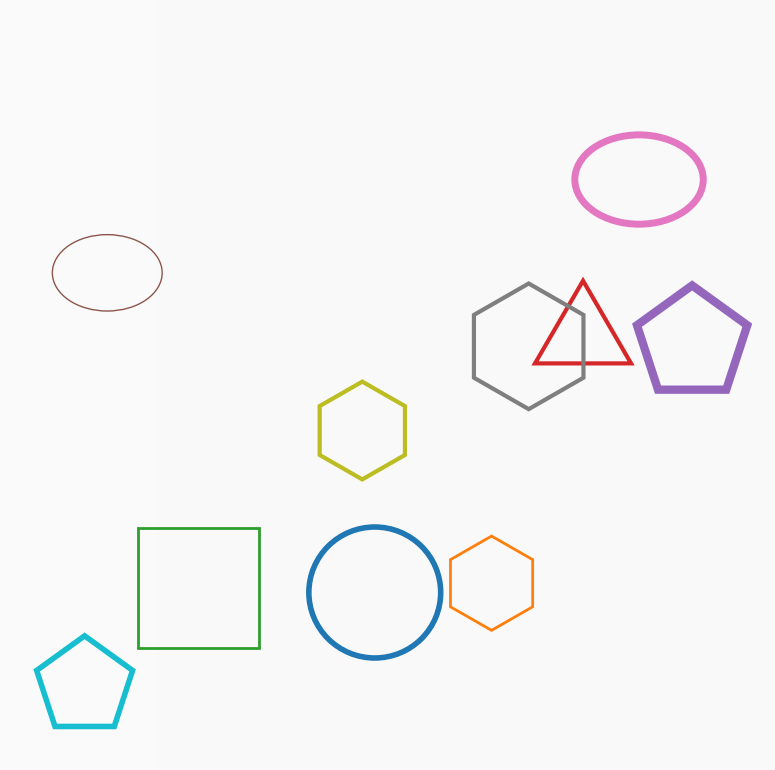[{"shape": "circle", "thickness": 2, "radius": 0.43, "center": [0.484, 0.231]}, {"shape": "hexagon", "thickness": 1, "radius": 0.31, "center": [0.634, 0.243]}, {"shape": "square", "thickness": 1, "radius": 0.39, "center": [0.256, 0.236]}, {"shape": "triangle", "thickness": 1.5, "radius": 0.36, "center": [0.752, 0.564]}, {"shape": "pentagon", "thickness": 3, "radius": 0.37, "center": [0.893, 0.554]}, {"shape": "oval", "thickness": 0.5, "radius": 0.35, "center": [0.138, 0.646]}, {"shape": "oval", "thickness": 2.5, "radius": 0.41, "center": [0.825, 0.767]}, {"shape": "hexagon", "thickness": 1.5, "radius": 0.41, "center": [0.682, 0.55]}, {"shape": "hexagon", "thickness": 1.5, "radius": 0.32, "center": [0.467, 0.441]}, {"shape": "pentagon", "thickness": 2, "radius": 0.33, "center": [0.109, 0.109]}]